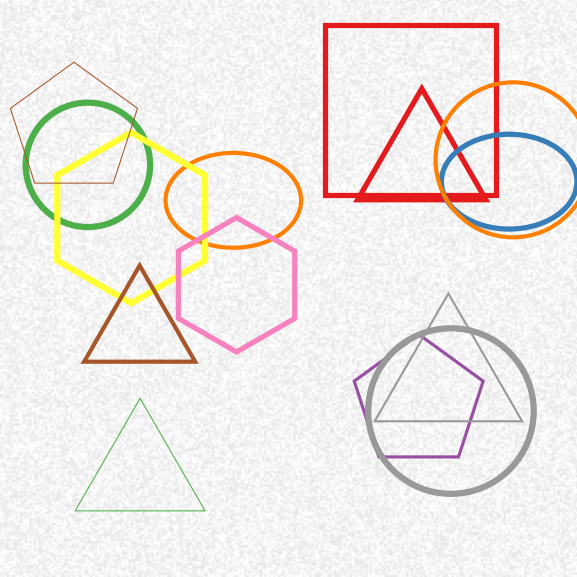[{"shape": "square", "thickness": 2.5, "radius": 0.74, "center": [0.711, 0.808]}, {"shape": "triangle", "thickness": 2.5, "radius": 0.64, "center": [0.73, 0.717]}, {"shape": "oval", "thickness": 2.5, "radius": 0.59, "center": [0.882, 0.685]}, {"shape": "triangle", "thickness": 0.5, "radius": 0.65, "center": [0.243, 0.179]}, {"shape": "circle", "thickness": 3, "radius": 0.54, "center": [0.152, 0.714]}, {"shape": "pentagon", "thickness": 1.5, "radius": 0.59, "center": [0.725, 0.303]}, {"shape": "circle", "thickness": 2, "radius": 0.67, "center": [0.888, 0.722]}, {"shape": "oval", "thickness": 2, "radius": 0.59, "center": [0.404, 0.652]}, {"shape": "hexagon", "thickness": 3, "radius": 0.74, "center": [0.227, 0.622]}, {"shape": "triangle", "thickness": 2, "radius": 0.56, "center": [0.242, 0.428]}, {"shape": "pentagon", "thickness": 0.5, "radius": 0.58, "center": [0.128, 0.776]}, {"shape": "hexagon", "thickness": 2.5, "radius": 0.58, "center": [0.41, 0.506]}, {"shape": "triangle", "thickness": 1, "radius": 0.74, "center": [0.776, 0.343]}, {"shape": "circle", "thickness": 3, "radius": 0.72, "center": [0.781, 0.287]}]